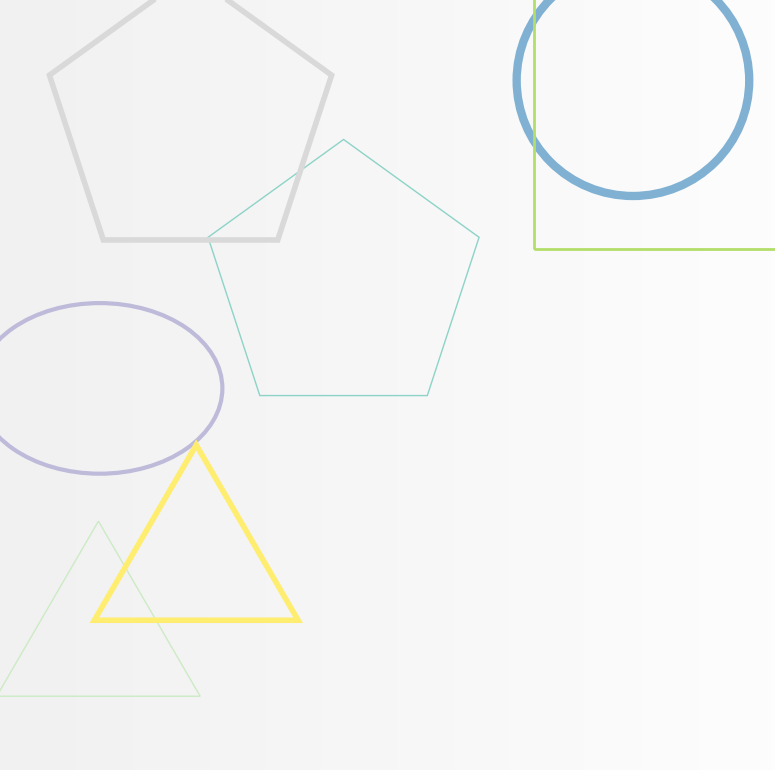[{"shape": "pentagon", "thickness": 0.5, "radius": 0.92, "center": [0.443, 0.635]}, {"shape": "oval", "thickness": 1.5, "radius": 0.79, "center": [0.129, 0.496]}, {"shape": "circle", "thickness": 3, "radius": 0.75, "center": [0.817, 0.895]}, {"shape": "square", "thickness": 1, "radius": 0.82, "center": [0.854, 0.841]}, {"shape": "pentagon", "thickness": 2, "radius": 0.96, "center": [0.246, 0.843]}, {"shape": "triangle", "thickness": 0.5, "radius": 0.76, "center": [0.127, 0.172]}, {"shape": "triangle", "thickness": 2, "radius": 0.76, "center": [0.253, 0.27]}]